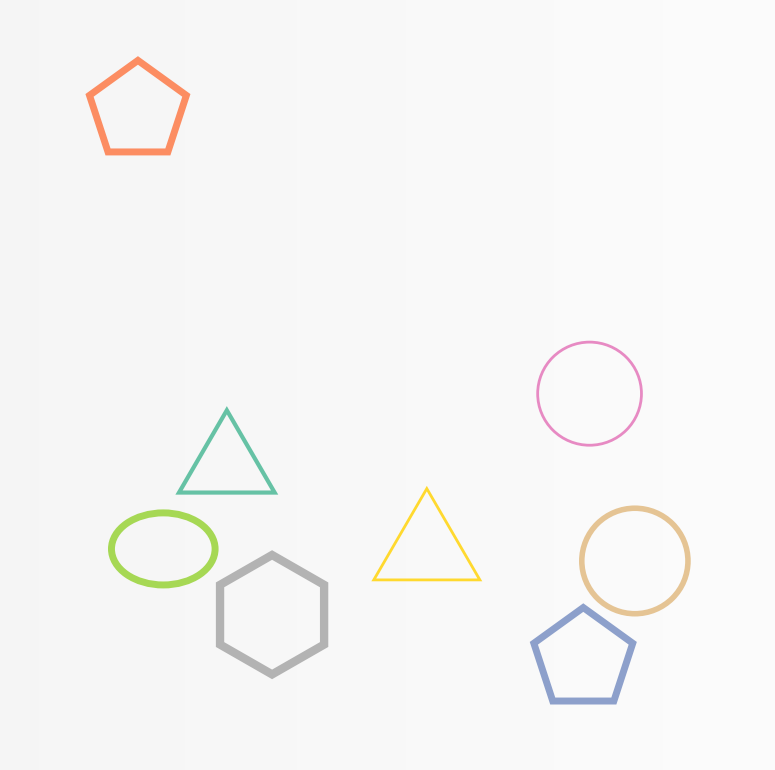[{"shape": "triangle", "thickness": 1.5, "radius": 0.36, "center": [0.293, 0.396]}, {"shape": "pentagon", "thickness": 2.5, "radius": 0.33, "center": [0.178, 0.856]}, {"shape": "pentagon", "thickness": 2.5, "radius": 0.34, "center": [0.753, 0.144]}, {"shape": "circle", "thickness": 1, "radius": 0.33, "center": [0.761, 0.489]}, {"shape": "oval", "thickness": 2.5, "radius": 0.33, "center": [0.211, 0.287]}, {"shape": "triangle", "thickness": 1, "radius": 0.4, "center": [0.551, 0.286]}, {"shape": "circle", "thickness": 2, "radius": 0.34, "center": [0.819, 0.271]}, {"shape": "hexagon", "thickness": 3, "radius": 0.39, "center": [0.351, 0.202]}]